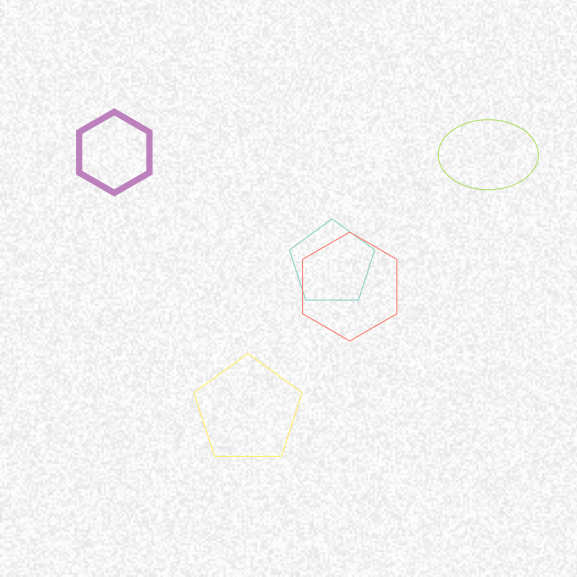[{"shape": "pentagon", "thickness": 0.5, "radius": 0.39, "center": [0.575, 0.542]}, {"shape": "hexagon", "thickness": 0.5, "radius": 0.47, "center": [0.606, 0.503]}, {"shape": "oval", "thickness": 0.5, "radius": 0.43, "center": [0.846, 0.731]}, {"shape": "hexagon", "thickness": 3, "radius": 0.35, "center": [0.198, 0.735]}, {"shape": "pentagon", "thickness": 0.5, "radius": 0.49, "center": [0.429, 0.289]}]